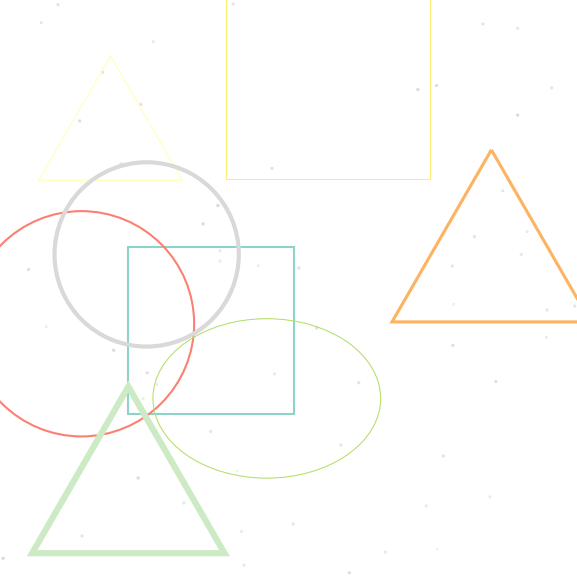[{"shape": "square", "thickness": 1, "radius": 0.72, "center": [0.366, 0.427]}, {"shape": "triangle", "thickness": 0.5, "radius": 0.72, "center": [0.191, 0.759]}, {"shape": "circle", "thickness": 1, "radius": 0.98, "center": [0.141, 0.438]}, {"shape": "triangle", "thickness": 1.5, "radius": 0.99, "center": [0.851, 0.541]}, {"shape": "oval", "thickness": 0.5, "radius": 0.99, "center": [0.462, 0.309]}, {"shape": "circle", "thickness": 2, "radius": 0.8, "center": [0.254, 0.559]}, {"shape": "triangle", "thickness": 3, "radius": 0.96, "center": [0.222, 0.137]}, {"shape": "square", "thickness": 0.5, "radius": 0.88, "center": [0.568, 0.866]}]